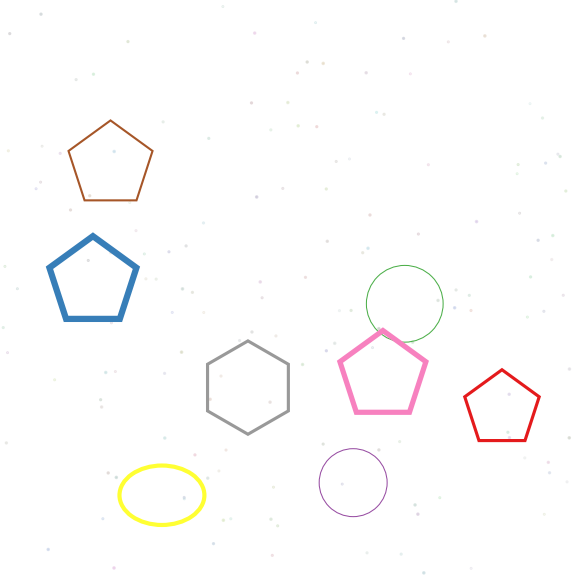[{"shape": "pentagon", "thickness": 1.5, "radius": 0.34, "center": [0.869, 0.291]}, {"shape": "pentagon", "thickness": 3, "radius": 0.4, "center": [0.161, 0.511]}, {"shape": "circle", "thickness": 0.5, "radius": 0.33, "center": [0.701, 0.473]}, {"shape": "circle", "thickness": 0.5, "radius": 0.29, "center": [0.612, 0.163]}, {"shape": "oval", "thickness": 2, "radius": 0.37, "center": [0.28, 0.142]}, {"shape": "pentagon", "thickness": 1, "radius": 0.38, "center": [0.191, 0.714]}, {"shape": "pentagon", "thickness": 2.5, "radius": 0.39, "center": [0.663, 0.349]}, {"shape": "hexagon", "thickness": 1.5, "radius": 0.4, "center": [0.429, 0.328]}]